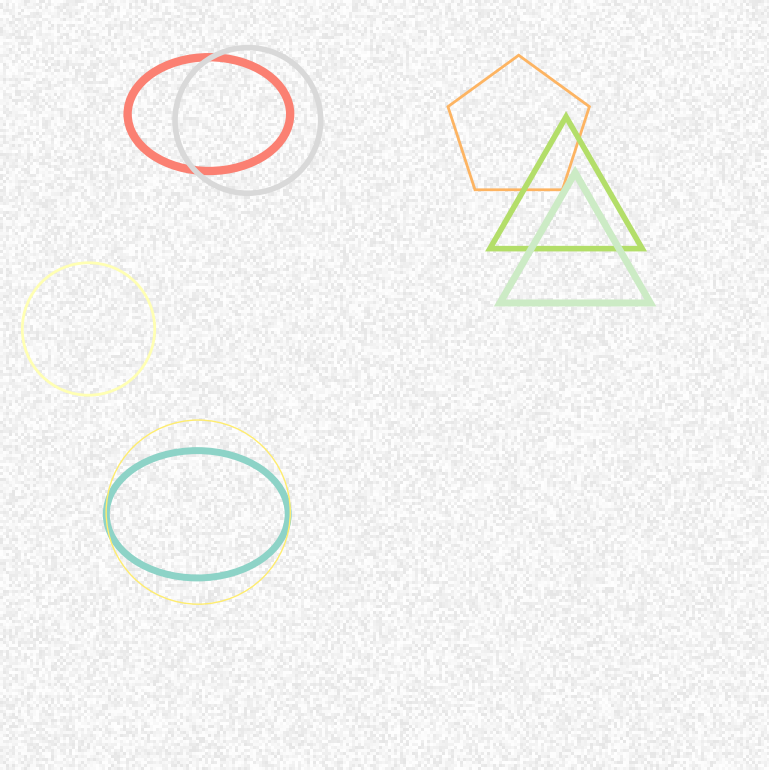[{"shape": "oval", "thickness": 2.5, "radius": 0.59, "center": [0.256, 0.332]}, {"shape": "circle", "thickness": 1, "radius": 0.43, "center": [0.115, 0.573]}, {"shape": "oval", "thickness": 3, "radius": 0.53, "center": [0.271, 0.852]}, {"shape": "pentagon", "thickness": 1, "radius": 0.48, "center": [0.674, 0.832]}, {"shape": "triangle", "thickness": 2, "radius": 0.57, "center": [0.735, 0.734]}, {"shape": "circle", "thickness": 2, "radius": 0.47, "center": [0.322, 0.844]}, {"shape": "triangle", "thickness": 2.5, "radius": 0.56, "center": [0.747, 0.663]}, {"shape": "circle", "thickness": 0.5, "radius": 0.6, "center": [0.257, 0.335]}]